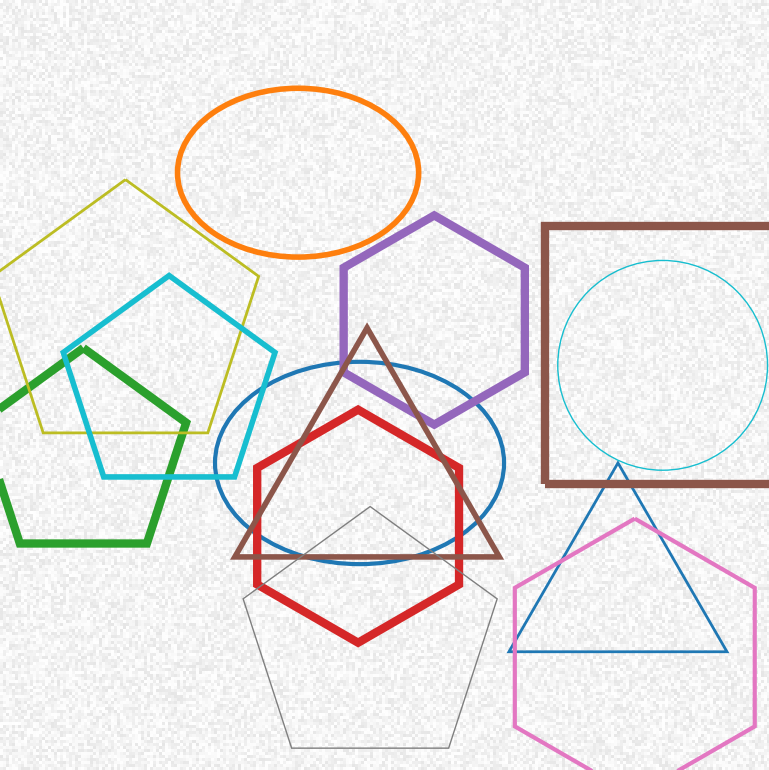[{"shape": "oval", "thickness": 1.5, "radius": 0.94, "center": [0.467, 0.399]}, {"shape": "triangle", "thickness": 1, "radius": 0.82, "center": [0.803, 0.235]}, {"shape": "oval", "thickness": 2, "radius": 0.78, "center": [0.387, 0.776]}, {"shape": "pentagon", "thickness": 3, "radius": 0.7, "center": [0.108, 0.408]}, {"shape": "hexagon", "thickness": 3, "radius": 0.76, "center": [0.465, 0.317]}, {"shape": "hexagon", "thickness": 3, "radius": 0.68, "center": [0.564, 0.584]}, {"shape": "triangle", "thickness": 2, "radius": 0.99, "center": [0.477, 0.376]}, {"shape": "square", "thickness": 3, "radius": 0.84, "center": [0.876, 0.539]}, {"shape": "hexagon", "thickness": 1.5, "radius": 0.9, "center": [0.824, 0.147]}, {"shape": "pentagon", "thickness": 0.5, "radius": 0.87, "center": [0.481, 0.169]}, {"shape": "pentagon", "thickness": 1, "radius": 0.91, "center": [0.163, 0.585]}, {"shape": "pentagon", "thickness": 2, "radius": 0.72, "center": [0.22, 0.498]}, {"shape": "circle", "thickness": 0.5, "radius": 0.68, "center": [0.861, 0.526]}]